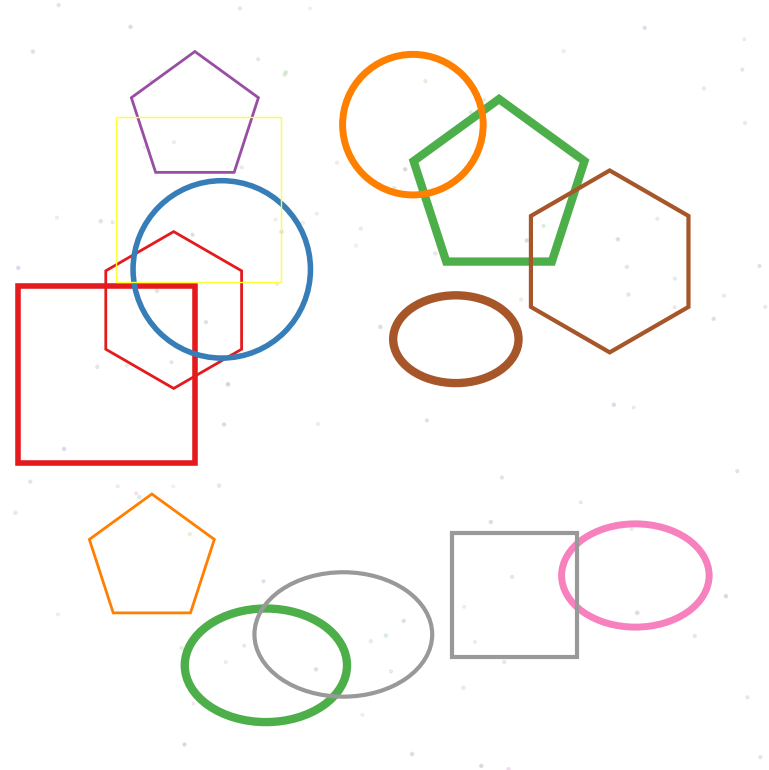[{"shape": "square", "thickness": 2, "radius": 0.57, "center": [0.139, 0.514]}, {"shape": "hexagon", "thickness": 1, "radius": 0.51, "center": [0.226, 0.597]}, {"shape": "circle", "thickness": 2, "radius": 0.58, "center": [0.288, 0.65]}, {"shape": "pentagon", "thickness": 3, "radius": 0.58, "center": [0.648, 0.755]}, {"shape": "oval", "thickness": 3, "radius": 0.53, "center": [0.345, 0.136]}, {"shape": "pentagon", "thickness": 1, "radius": 0.43, "center": [0.253, 0.846]}, {"shape": "pentagon", "thickness": 1, "radius": 0.43, "center": [0.197, 0.273]}, {"shape": "circle", "thickness": 2.5, "radius": 0.46, "center": [0.536, 0.838]}, {"shape": "square", "thickness": 0.5, "radius": 0.54, "center": [0.258, 0.741]}, {"shape": "hexagon", "thickness": 1.5, "radius": 0.59, "center": [0.792, 0.66]}, {"shape": "oval", "thickness": 3, "radius": 0.41, "center": [0.592, 0.559]}, {"shape": "oval", "thickness": 2.5, "radius": 0.48, "center": [0.825, 0.253]}, {"shape": "square", "thickness": 1.5, "radius": 0.4, "center": [0.668, 0.227]}, {"shape": "oval", "thickness": 1.5, "radius": 0.58, "center": [0.446, 0.176]}]